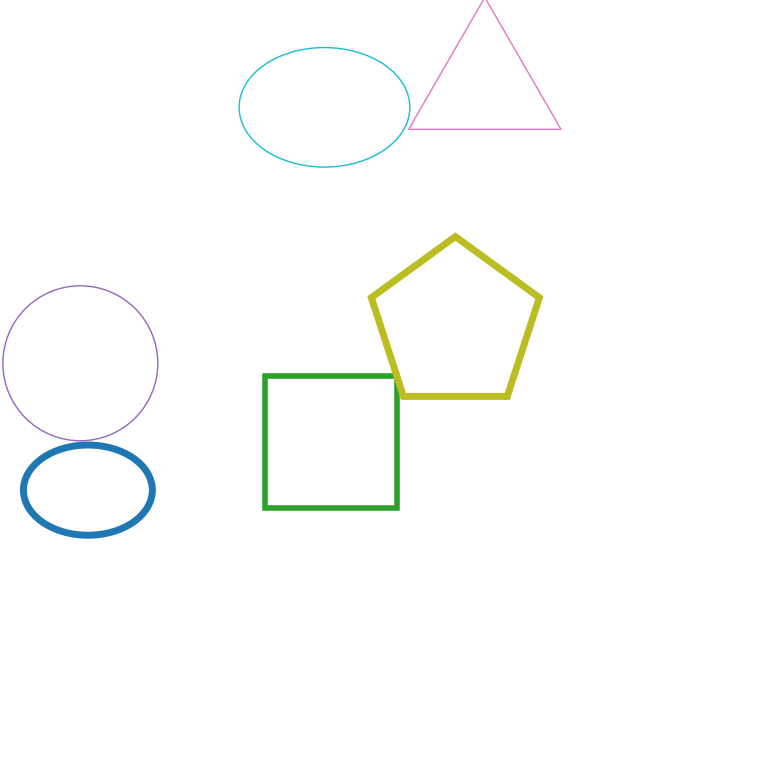[{"shape": "oval", "thickness": 2.5, "radius": 0.42, "center": [0.114, 0.363]}, {"shape": "square", "thickness": 2, "radius": 0.43, "center": [0.43, 0.426]}, {"shape": "circle", "thickness": 0.5, "radius": 0.5, "center": [0.104, 0.528]}, {"shape": "triangle", "thickness": 0.5, "radius": 0.57, "center": [0.63, 0.889]}, {"shape": "pentagon", "thickness": 2.5, "radius": 0.57, "center": [0.591, 0.578]}, {"shape": "oval", "thickness": 0.5, "radius": 0.55, "center": [0.421, 0.861]}]